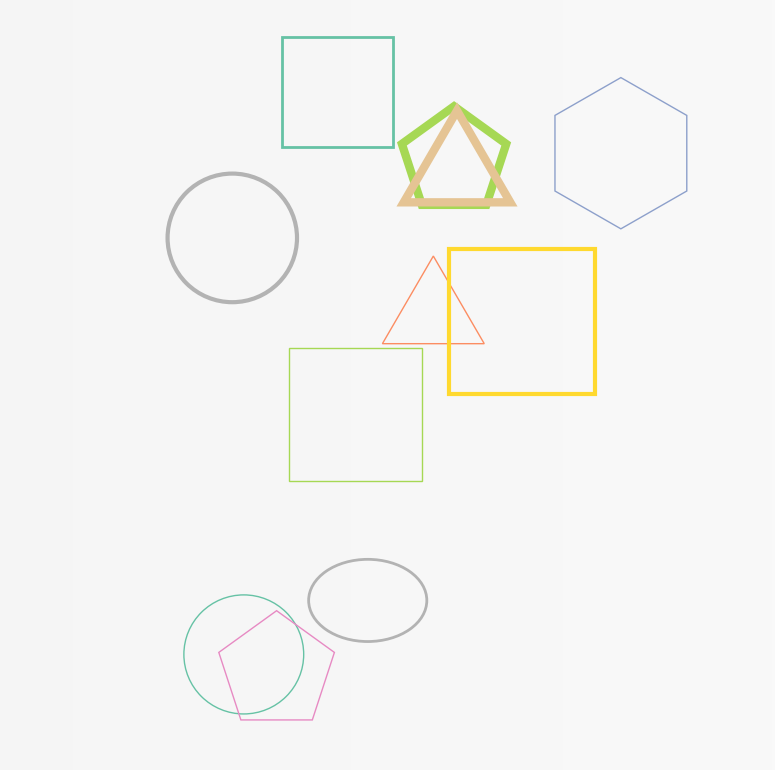[{"shape": "circle", "thickness": 0.5, "radius": 0.39, "center": [0.315, 0.15]}, {"shape": "square", "thickness": 1, "radius": 0.36, "center": [0.436, 0.88]}, {"shape": "triangle", "thickness": 0.5, "radius": 0.38, "center": [0.559, 0.592]}, {"shape": "hexagon", "thickness": 0.5, "radius": 0.49, "center": [0.801, 0.801]}, {"shape": "pentagon", "thickness": 0.5, "radius": 0.39, "center": [0.357, 0.128]}, {"shape": "square", "thickness": 0.5, "radius": 0.43, "center": [0.459, 0.461]}, {"shape": "pentagon", "thickness": 3, "radius": 0.35, "center": [0.586, 0.791]}, {"shape": "square", "thickness": 1.5, "radius": 0.47, "center": [0.674, 0.582]}, {"shape": "triangle", "thickness": 3, "radius": 0.4, "center": [0.59, 0.777]}, {"shape": "oval", "thickness": 1, "radius": 0.38, "center": [0.474, 0.22]}, {"shape": "circle", "thickness": 1.5, "radius": 0.42, "center": [0.3, 0.691]}]